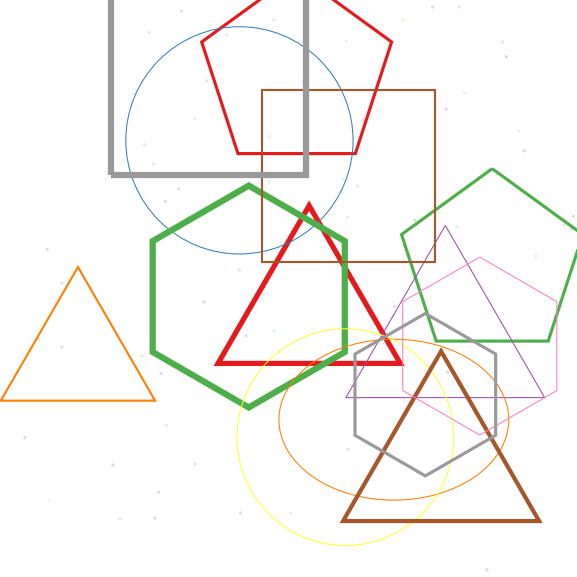[{"shape": "triangle", "thickness": 2.5, "radius": 0.91, "center": [0.535, 0.461]}, {"shape": "pentagon", "thickness": 1.5, "radius": 0.86, "center": [0.514, 0.873]}, {"shape": "circle", "thickness": 0.5, "radius": 0.98, "center": [0.415, 0.756]}, {"shape": "hexagon", "thickness": 3, "radius": 0.96, "center": [0.431, 0.486]}, {"shape": "pentagon", "thickness": 1.5, "radius": 0.83, "center": [0.852, 0.542]}, {"shape": "triangle", "thickness": 0.5, "radius": 0.99, "center": [0.771, 0.41]}, {"shape": "triangle", "thickness": 1, "radius": 0.77, "center": [0.135, 0.382]}, {"shape": "oval", "thickness": 0.5, "radius": 1.0, "center": [0.682, 0.272]}, {"shape": "circle", "thickness": 0.5, "radius": 0.94, "center": [0.598, 0.242]}, {"shape": "square", "thickness": 1, "radius": 0.75, "center": [0.603, 0.695]}, {"shape": "triangle", "thickness": 2, "radius": 0.98, "center": [0.764, 0.195]}, {"shape": "hexagon", "thickness": 0.5, "radius": 0.77, "center": [0.831, 0.4]}, {"shape": "hexagon", "thickness": 1.5, "radius": 0.7, "center": [0.737, 0.316]}, {"shape": "square", "thickness": 3, "radius": 0.85, "center": [0.361, 0.865]}]